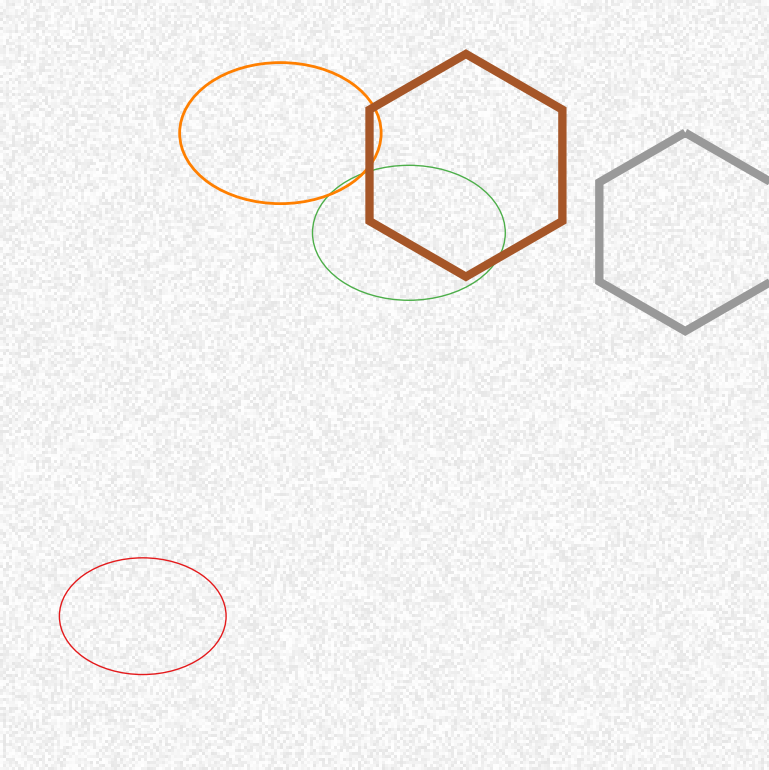[{"shape": "oval", "thickness": 0.5, "radius": 0.54, "center": [0.185, 0.2]}, {"shape": "oval", "thickness": 0.5, "radius": 0.63, "center": [0.531, 0.698]}, {"shape": "oval", "thickness": 1, "radius": 0.65, "center": [0.364, 0.827]}, {"shape": "hexagon", "thickness": 3, "radius": 0.72, "center": [0.605, 0.785]}, {"shape": "hexagon", "thickness": 3, "radius": 0.64, "center": [0.89, 0.699]}]